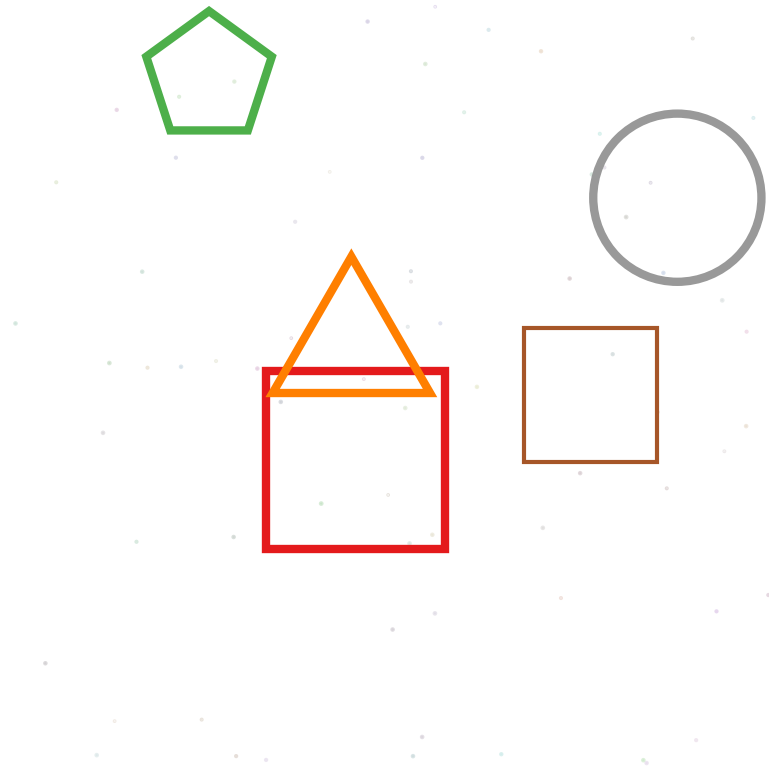[{"shape": "square", "thickness": 3, "radius": 0.58, "center": [0.462, 0.403]}, {"shape": "pentagon", "thickness": 3, "radius": 0.43, "center": [0.272, 0.9]}, {"shape": "triangle", "thickness": 3, "radius": 0.59, "center": [0.456, 0.549]}, {"shape": "square", "thickness": 1.5, "radius": 0.43, "center": [0.767, 0.487]}, {"shape": "circle", "thickness": 3, "radius": 0.55, "center": [0.88, 0.743]}]